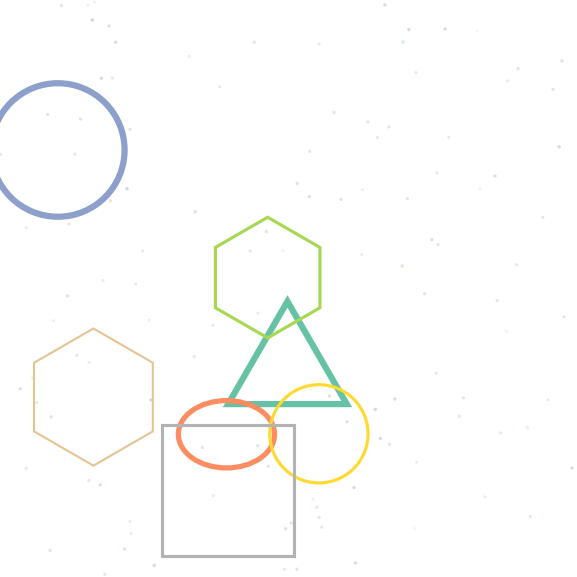[{"shape": "triangle", "thickness": 3, "radius": 0.59, "center": [0.498, 0.359]}, {"shape": "oval", "thickness": 2.5, "radius": 0.42, "center": [0.392, 0.247]}, {"shape": "circle", "thickness": 3, "radius": 0.58, "center": [0.1, 0.739]}, {"shape": "hexagon", "thickness": 1.5, "radius": 0.52, "center": [0.463, 0.518]}, {"shape": "circle", "thickness": 1.5, "radius": 0.43, "center": [0.552, 0.248]}, {"shape": "hexagon", "thickness": 1, "radius": 0.59, "center": [0.162, 0.312]}, {"shape": "square", "thickness": 1.5, "radius": 0.57, "center": [0.395, 0.15]}]